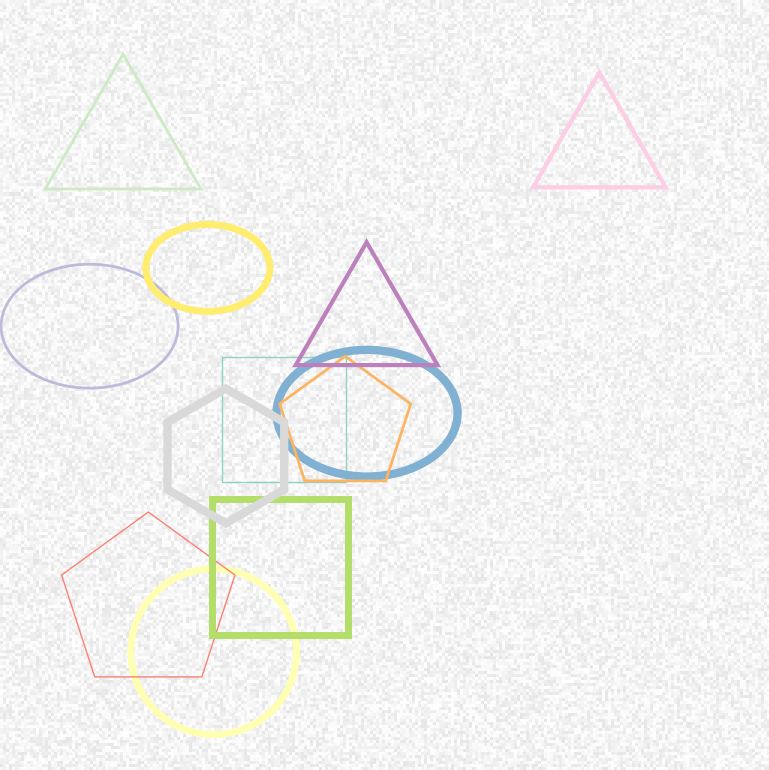[{"shape": "square", "thickness": 0.5, "radius": 0.4, "center": [0.369, 0.455]}, {"shape": "circle", "thickness": 2.5, "radius": 0.54, "center": [0.278, 0.154]}, {"shape": "oval", "thickness": 1, "radius": 0.57, "center": [0.116, 0.576]}, {"shape": "pentagon", "thickness": 0.5, "radius": 0.59, "center": [0.193, 0.217]}, {"shape": "oval", "thickness": 3, "radius": 0.59, "center": [0.477, 0.463]}, {"shape": "pentagon", "thickness": 1, "radius": 0.45, "center": [0.448, 0.448]}, {"shape": "square", "thickness": 2.5, "radius": 0.44, "center": [0.363, 0.264]}, {"shape": "triangle", "thickness": 1.5, "radius": 0.5, "center": [0.778, 0.806]}, {"shape": "hexagon", "thickness": 3, "radius": 0.44, "center": [0.293, 0.408]}, {"shape": "triangle", "thickness": 1.5, "radius": 0.53, "center": [0.476, 0.579]}, {"shape": "triangle", "thickness": 1, "radius": 0.58, "center": [0.16, 0.813]}, {"shape": "oval", "thickness": 2.5, "radius": 0.4, "center": [0.27, 0.652]}]